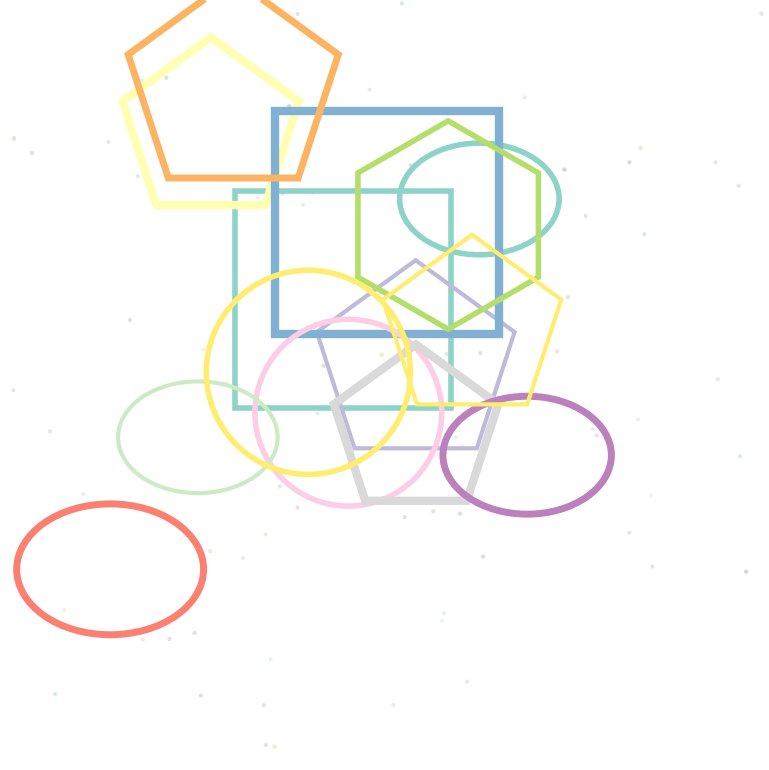[{"shape": "square", "thickness": 2, "radius": 0.7, "center": [0.446, 0.611]}, {"shape": "oval", "thickness": 2, "radius": 0.52, "center": [0.623, 0.742]}, {"shape": "pentagon", "thickness": 3, "radius": 0.6, "center": [0.274, 0.831]}, {"shape": "pentagon", "thickness": 1.5, "radius": 0.68, "center": [0.54, 0.527]}, {"shape": "oval", "thickness": 2.5, "radius": 0.61, "center": [0.143, 0.261]}, {"shape": "square", "thickness": 3, "radius": 0.73, "center": [0.503, 0.711]}, {"shape": "pentagon", "thickness": 2.5, "radius": 0.72, "center": [0.303, 0.885]}, {"shape": "hexagon", "thickness": 2, "radius": 0.68, "center": [0.582, 0.708]}, {"shape": "circle", "thickness": 2, "radius": 0.61, "center": [0.452, 0.464]}, {"shape": "pentagon", "thickness": 3, "radius": 0.56, "center": [0.54, 0.44]}, {"shape": "oval", "thickness": 2.5, "radius": 0.55, "center": [0.685, 0.409]}, {"shape": "oval", "thickness": 1.5, "radius": 0.52, "center": [0.257, 0.432]}, {"shape": "circle", "thickness": 2, "radius": 0.66, "center": [0.4, 0.517]}, {"shape": "pentagon", "thickness": 1.5, "radius": 0.61, "center": [0.613, 0.573]}]